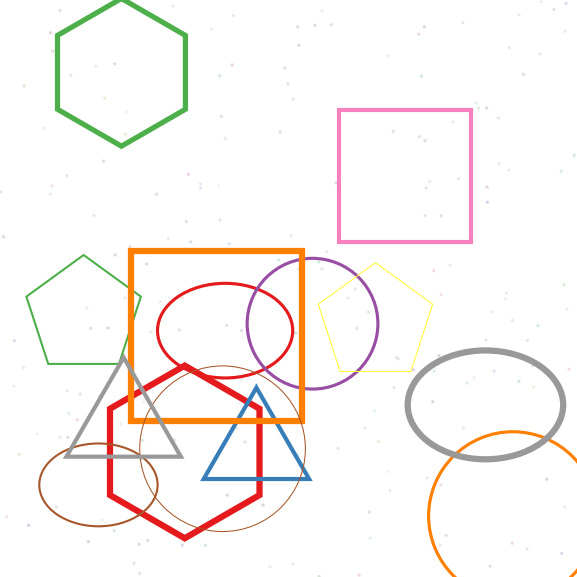[{"shape": "oval", "thickness": 1.5, "radius": 0.59, "center": [0.39, 0.427]}, {"shape": "hexagon", "thickness": 3, "radius": 0.75, "center": [0.32, 0.217]}, {"shape": "triangle", "thickness": 2, "radius": 0.53, "center": [0.444, 0.222]}, {"shape": "pentagon", "thickness": 1, "radius": 0.52, "center": [0.145, 0.453]}, {"shape": "hexagon", "thickness": 2.5, "radius": 0.64, "center": [0.21, 0.874]}, {"shape": "circle", "thickness": 1.5, "radius": 0.57, "center": [0.541, 0.439]}, {"shape": "circle", "thickness": 1.5, "radius": 0.73, "center": [0.888, 0.106]}, {"shape": "square", "thickness": 3, "radius": 0.74, "center": [0.375, 0.417]}, {"shape": "pentagon", "thickness": 0.5, "radius": 0.52, "center": [0.65, 0.44]}, {"shape": "oval", "thickness": 1, "radius": 0.51, "center": [0.17, 0.16]}, {"shape": "circle", "thickness": 0.5, "radius": 0.72, "center": [0.385, 0.222]}, {"shape": "square", "thickness": 2, "radius": 0.57, "center": [0.701, 0.695]}, {"shape": "triangle", "thickness": 2, "radius": 0.57, "center": [0.214, 0.266]}, {"shape": "oval", "thickness": 3, "radius": 0.67, "center": [0.841, 0.298]}]